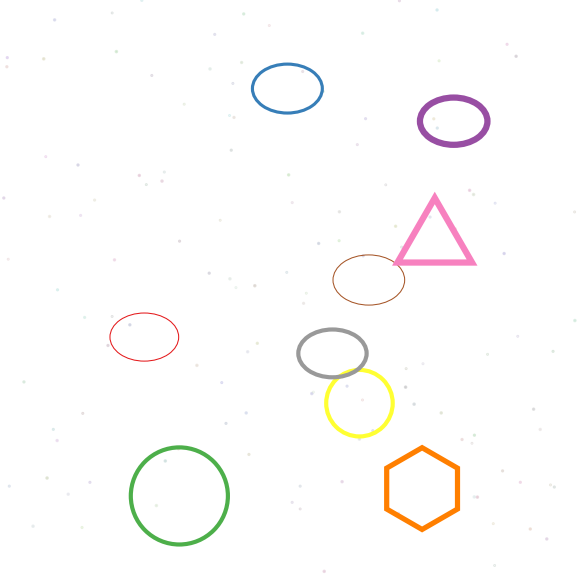[{"shape": "oval", "thickness": 0.5, "radius": 0.3, "center": [0.25, 0.415]}, {"shape": "oval", "thickness": 1.5, "radius": 0.3, "center": [0.498, 0.846]}, {"shape": "circle", "thickness": 2, "radius": 0.42, "center": [0.311, 0.14]}, {"shape": "oval", "thickness": 3, "radius": 0.29, "center": [0.786, 0.789]}, {"shape": "hexagon", "thickness": 2.5, "radius": 0.35, "center": [0.731, 0.153]}, {"shape": "circle", "thickness": 2, "radius": 0.29, "center": [0.622, 0.301]}, {"shape": "oval", "thickness": 0.5, "radius": 0.31, "center": [0.639, 0.514]}, {"shape": "triangle", "thickness": 3, "radius": 0.37, "center": [0.753, 0.582]}, {"shape": "oval", "thickness": 2, "radius": 0.3, "center": [0.576, 0.387]}]